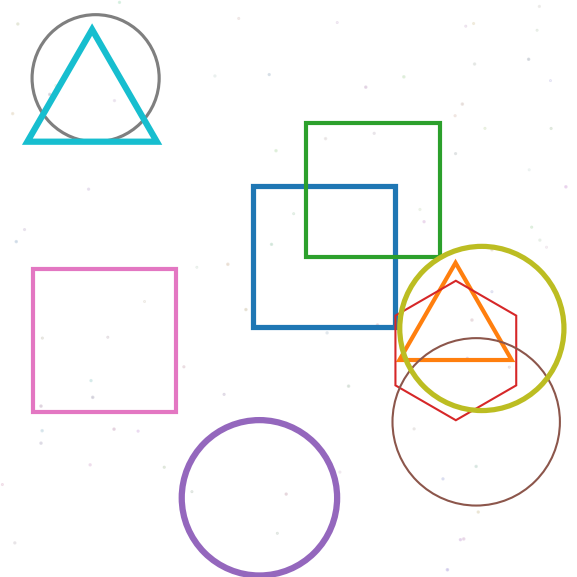[{"shape": "square", "thickness": 2.5, "radius": 0.61, "center": [0.561, 0.555]}, {"shape": "triangle", "thickness": 2, "radius": 0.56, "center": [0.789, 0.432]}, {"shape": "square", "thickness": 2, "radius": 0.58, "center": [0.646, 0.67]}, {"shape": "hexagon", "thickness": 1, "radius": 0.6, "center": [0.789, 0.392]}, {"shape": "circle", "thickness": 3, "radius": 0.67, "center": [0.449, 0.137]}, {"shape": "circle", "thickness": 1, "radius": 0.72, "center": [0.825, 0.269]}, {"shape": "square", "thickness": 2, "radius": 0.62, "center": [0.181, 0.41]}, {"shape": "circle", "thickness": 1.5, "radius": 0.55, "center": [0.166, 0.864]}, {"shape": "circle", "thickness": 2.5, "radius": 0.71, "center": [0.834, 0.43]}, {"shape": "triangle", "thickness": 3, "radius": 0.65, "center": [0.159, 0.818]}]